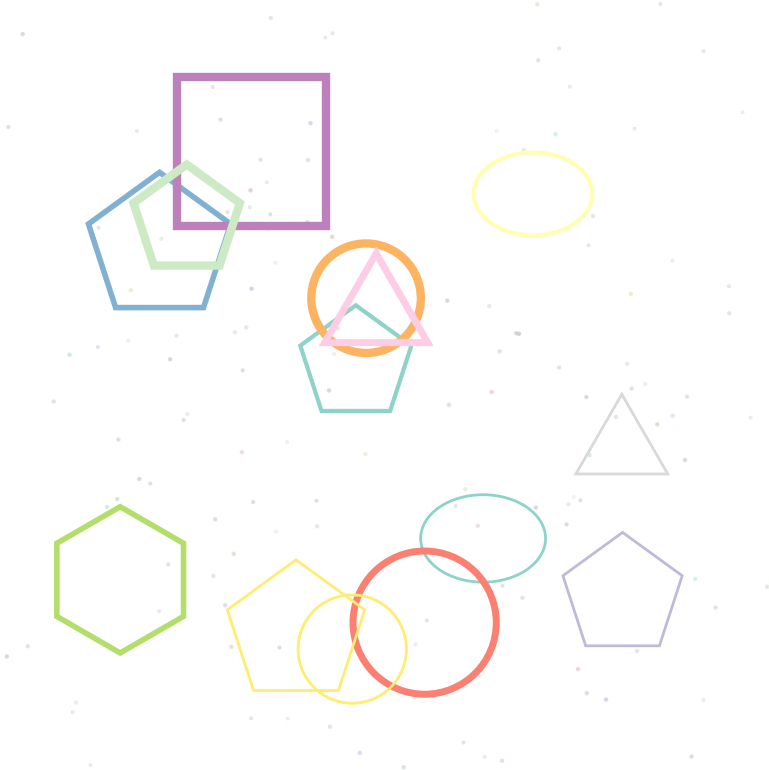[{"shape": "pentagon", "thickness": 1.5, "radius": 0.38, "center": [0.462, 0.528]}, {"shape": "oval", "thickness": 1, "radius": 0.41, "center": [0.627, 0.301]}, {"shape": "oval", "thickness": 1.5, "radius": 0.38, "center": [0.692, 0.748]}, {"shape": "pentagon", "thickness": 1, "radius": 0.41, "center": [0.809, 0.227]}, {"shape": "circle", "thickness": 2.5, "radius": 0.47, "center": [0.551, 0.191]}, {"shape": "pentagon", "thickness": 2, "radius": 0.49, "center": [0.207, 0.679]}, {"shape": "circle", "thickness": 3, "radius": 0.36, "center": [0.475, 0.613]}, {"shape": "hexagon", "thickness": 2, "radius": 0.47, "center": [0.156, 0.247]}, {"shape": "triangle", "thickness": 2.5, "radius": 0.39, "center": [0.489, 0.594]}, {"shape": "triangle", "thickness": 1, "radius": 0.34, "center": [0.808, 0.419]}, {"shape": "square", "thickness": 3, "radius": 0.48, "center": [0.326, 0.803]}, {"shape": "pentagon", "thickness": 3, "radius": 0.36, "center": [0.242, 0.714]}, {"shape": "pentagon", "thickness": 1, "radius": 0.47, "center": [0.384, 0.179]}, {"shape": "circle", "thickness": 1, "radius": 0.35, "center": [0.457, 0.157]}]